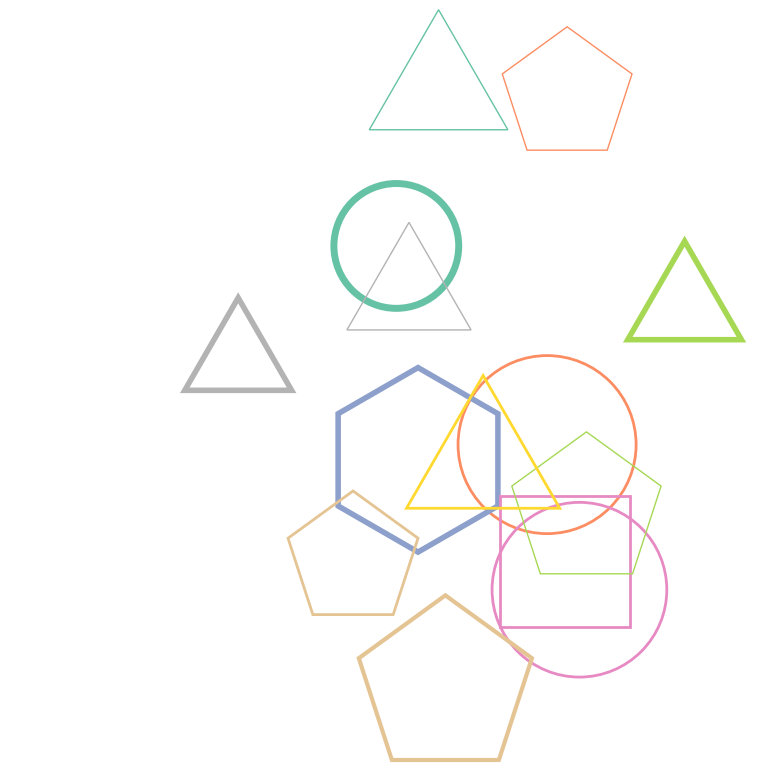[{"shape": "circle", "thickness": 2.5, "radius": 0.41, "center": [0.515, 0.681]}, {"shape": "triangle", "thickness": 0.5, "radius": 0.52, "center": [0.57, 0.883]}, {"shape": "pentagon", "thickness": 0.5, "radius": 0.44, "center": [0.737, 0.877]}, {"shape": "circle", "thickness": 1, "radius": 0.58, "center": [0.71, 0.423]}, {"shape": "hexagon", "thickness": 2, "radius": 0.6, "center": [0.543, 0.403]}, {"shape": "circle", "thickness": 1, "radius": 0.57, "center": [0.753, 0.234]}, {"shape": "square", "thickness": 1, "radius": 0.42, "center": [0.734, 0.27]}, {"shape": "triangle", "thickness": 2, "radius": 0.43, "center": [0.889, 0.601]}, {"shape": "pentagon", "thickness": 0.5, "radius": 0.51, "center": [0.762, 0.337]}, {"shape": "triangle", "thickness": 1, "radius": 0.57, "center": [0.627, 0.397]}, {"shape": "pentagon", "thickness": 1.5, "radius": 0.59, "center": [0.578, 0.109]}, {"shape": "pentagon", "thickness": 1, "radius": 0.44, "center": [0.458, 0.274]}, {"shape": "triangle", "thickness": 0.5, "radius": 0.47, "center": [0.531, 0.618]}, {"shape": "triangle", "thickness": 2, "radius": 0.4, "center": [0.309, 0.533]}]